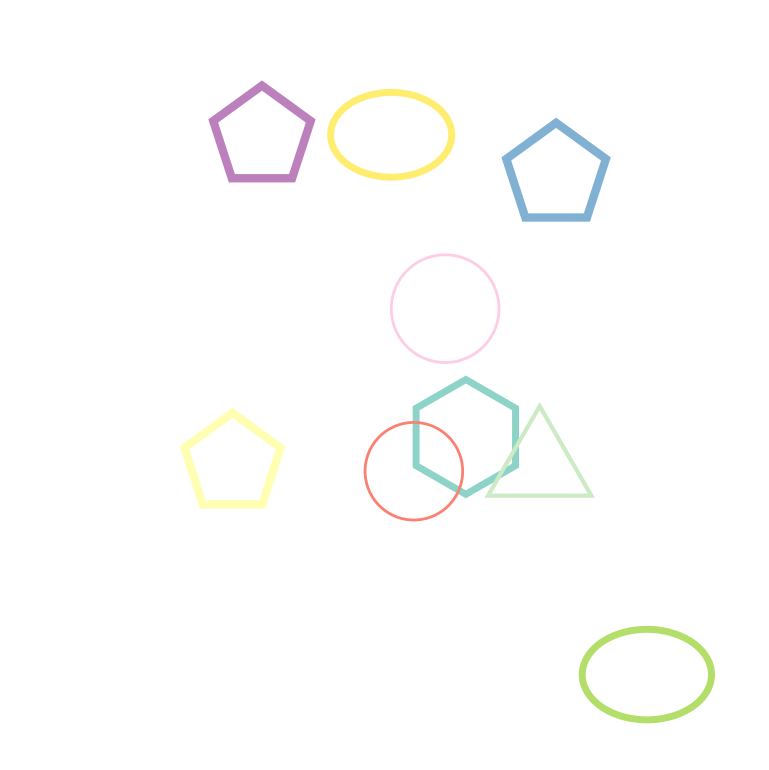[{"shape": "hexagon", "thickness": 2.5, "radius": 0.37, "center": [0.605, 0.433]}, {"shape": "pentagon", "thickness": 3, "radius": 0.33, "center": [0.302, 0.398]}, {"shape": "circle", "thickness": 1, "radius": 0.32, "center": [0.537, 0.388]}, {"shape": "pentagon", "thickness": 3, "radius": 0.34, "center": [0.722, 0.773]}, {"shape": "oval", "thickness": 2.5, "radius": 0.42, "center": [0.84, 0.124]}, {"shape": "circle", "thickness": 1, "radius": 0.35, "center": [0.578, 0.599]}, {"shape": "pentagon", "thickness": 3, "radius": 0.33, "center": [0.34, 0.822]}, {"shape": "triangle", "thickness": 1.5, "radius": 0.39, "center": [0.701, 0.395]}, {"shape": "oval", "thickness": 2.5, "radius": 0.39, "center": [0.508, 0.825]}]